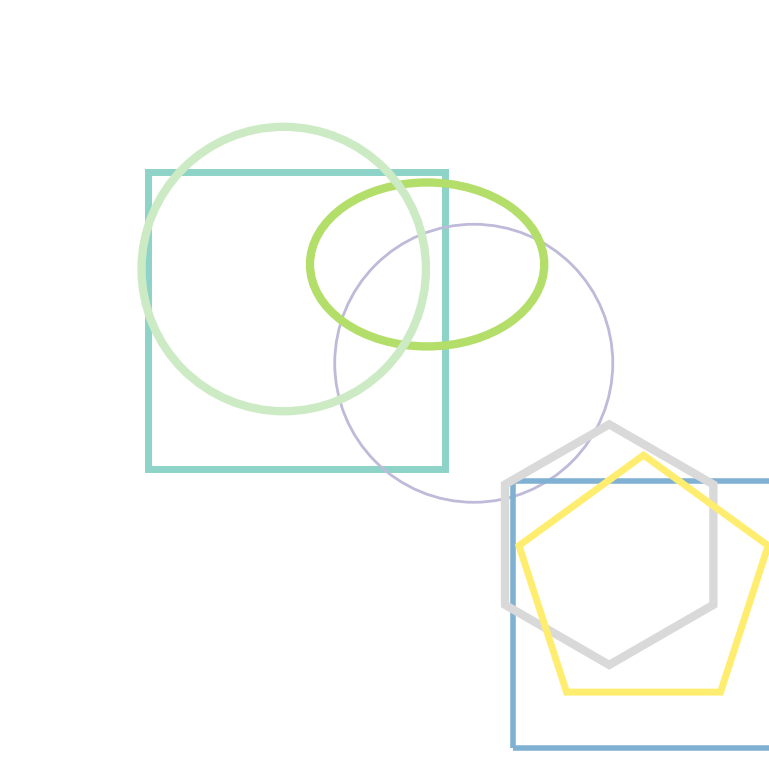[{"shape": "square", "thickness": 2.5, "radius": 0.96, "center": [0.385, 0.584]}, {"shape": "circle", "thickness": 1, "radius": 0.9, "center": [0.615, 0.528]}, {"shape": "square", "thickness": 2, "radius": 0.87, "center": [0.84, 0.202]}, {"shape": "oval", "thickness": 3, "radius": 0.76, "center": [0.555, 0.657]}, {"shape": "hexagon", "thickness": 3, "radius": 0.78, "center": [0.791, 0.293]}, {"shape": "circle", "thickness": 3, "radius": 0.92, "center": [0.368, 0.651]}, {"shape": "pentagon", "thickness": 2.5, "radius": 0.85, "center": [0.836, 0.239]}]